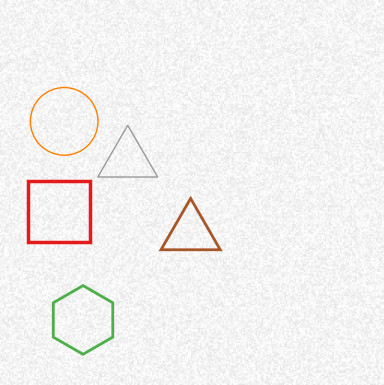[{"shape": "square", "thickness": 2.5, "radius": 0.4, "center": [0.153, 0.451]}, {"shape": "hexagon", "thickness": 2, "radius": 0.45, "center": [0.216, 0.169]}, {"shape": "circle", "thickness": 1, "radius": 0.44, "center": [0.167, 0.685]}, {"shape": "triangle", "thickness": 2, "radius": 0.44, "center": [0.495, 0.396]}, {"shape": "triangle", "thickness": 1, "radius": 0.45, "center": [0.332, 0.585]}]